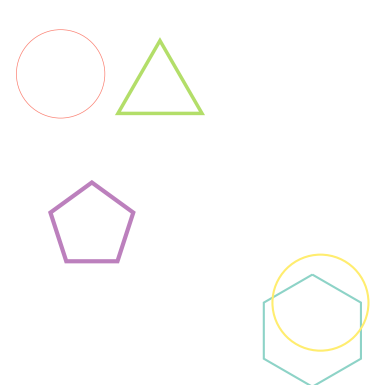[{"shape": "hexagon", "thickness": 1.5, "radius": 0.73, "center": [0.811, 0.141]}, {"shape": "circle", "thickness": 0.5, "radius": 0.57, "center": [0.157, 0.808]}, {"shape": "triangle", "thickness": 2.5, "radius": 0.63, "center": [0.415, 0.768]}, {"shape": "pentagon", "thickness": 3, "radius": 0.57, "center": [0.239, 0.413]}, {"shape": "circle", "thickness": 1.5, "radius": 0.62, "center": [0.832, 0.214]}]